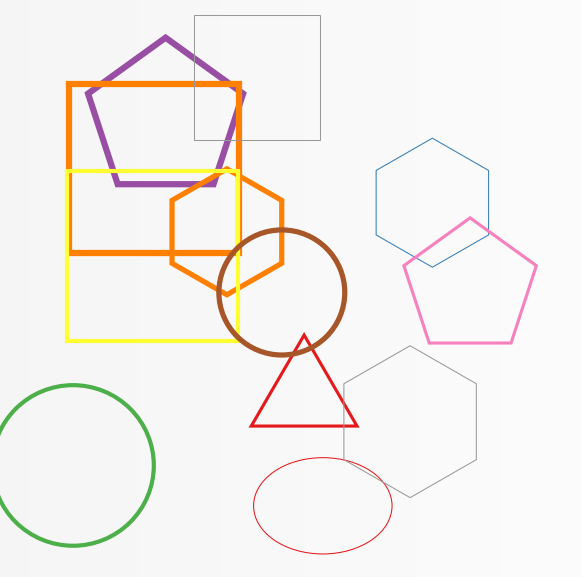[{"shape": "oval", "thickness": 0.5, "radius": 0.6, "center": [0.555, 0.123]}, {"shape": "triangle", "thickness": 1.5, "radius": 0.53, "center": [0.523, 0.314]}, {"shape": "hexagon", "thickness": 0.5, "radius": 0.56, "center": [0.744, 0.648]}, {"shape": "circle", "thickness": 2, "radius": 0.7, "center": [0.126, 0.193]}, {"shape": "pentagon", "thickness": 3, "radius": 0.7, "center": [0.285, 0.794]}, {"shape": "square", "thickness": 3, "radius": 0.73, "center": [0.265, 0.707]}, {"shape": "hexagon", "thickness": 2.5, "radius": 0.54, "center": [0.39, 0.598]}, {"shape": "square", "thickness": 2, "radius": 0.74, "center": [0.262, 0.555]}, {"shape": "circle", "thickness": 2.5, "radius": 0.54, "center": [0.485, 0.493]}, {"shape": "pentagon", "thickness": 1.5, "radius": 0.6, "center": [0.809, 0.502]}, {"shape": "square", "thickness": 0.5, "radius": 0.54, "center": [0.442, 0.865]}, {"shape": "hexagon", "thickness": 0.5, "radius": 0.66, "center": [0.706, 0.269]}]